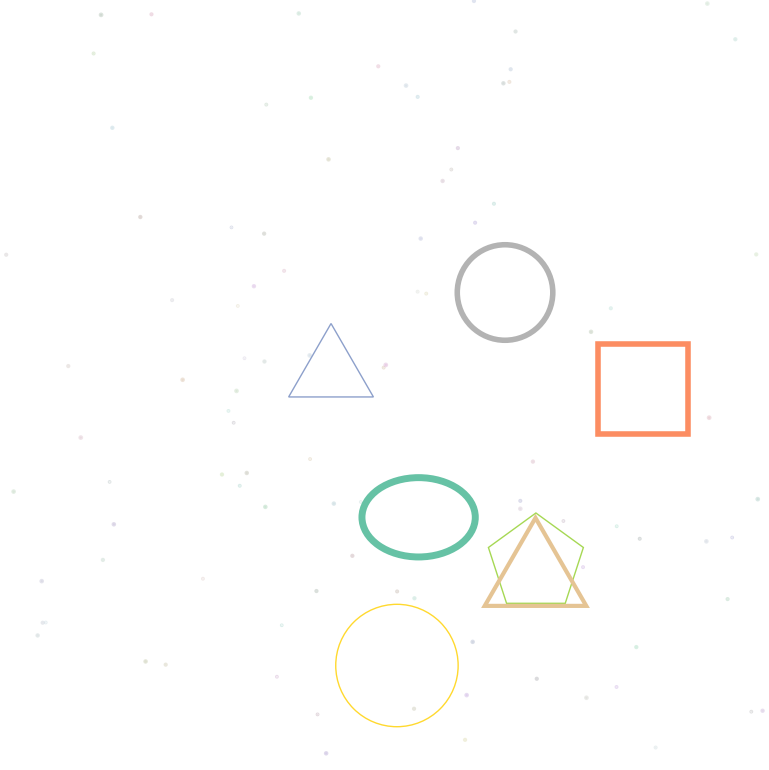[{"shape": "oval", "thickness": 2.5, "radius": 0.37, "center": [0.544, 0.328]}, {"shape": "square", "thickness": 2, "radius": 0.29, "center": [0.835, 0.494]}, {"shape": "triangle", "thickness": 0.5, "radius": 0.32, "center": [0.43, 0.516]}, {"shape": "pentagon", "thickness": 0.5, "radius": 0.32, "center": [0.696, 0.269]}, {"shape": "circle", "thickness": 0.5, "radius": 0.4, "center": [0.516, 0.136]}, {"shape": "triangle", "thickness": 1.5, "radius": 0.38, "center": [0.695, 0.251]}, {"shape": "circle", "thickness": 2, "radius": 0.31, "center": [0.656, 0.62]}]